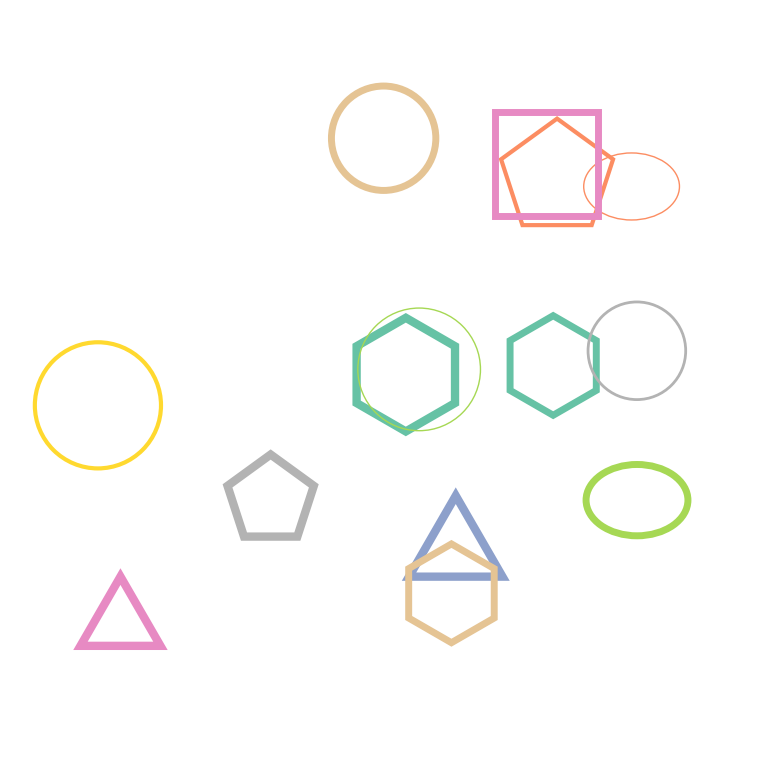[{"shape": "hexagon", "thickness": 2.5, "radius": 0.32, "center": [0.718, 0.525]}, {"shape": "hexagon", "thickness": 3, "radius": 0.37, "center": [0.527, 0.513]}, {"shape": "pentagon", "thickness": 1.5, "radius": 0.38, "center": [0.723, 0.769]}, {"shape": "oval", "thickness": 0.5, "radius": 0.31, "center": [0.82, 0.758]}, {"shape": "triangle", "thickness": 3, "radius": 0.35, "center": [0.592, 0.286]}, {"shape": "triangle", "thickness": 3, "radius": 0.3, "center": [0.156, 0.191]}, {"shape": "square", "thickness": 2.5, "radius": 0.34, "center": [0.71, 0.787]}, {"shape": "oval", "thickness": 2.5, "radius": 0.33, "center": [0.827, 0.35]}, {"shape": "circle", "thickness": 0.5, "radius": 0.4, "center": [0.544, 0.52]}, {"shape": "circle", "thickness": 1.5, "radius": 0.41, "center": [0.127, 0.474]}, {"shape": "hexagon", "thickness": 2.5, "radius": 0.32, "center": [0.586, 0.229]}, {"shape": "circle", "thickness": 2.5, "radius": 0.34, "center": [0.498, 0.82]}, {"shape": "circle", "thickness": 1, "radius": 0.32, "center": [0.827, 0.544]}, {"shape": "pentagon", "thickness": 3, "radius": 0.29, "center": [0.352, 0.351]}]